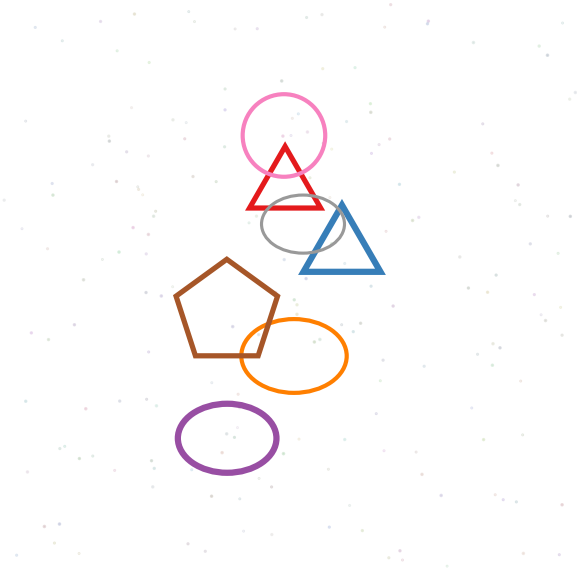[{"shape": "triangle", "thickness": 2.5, "radius": 0.36, "center": [0.494, 0.674]}, {"shape": "triangle", "thickness": 3, "radius": 0.38, "center": [0.592, 0.567]}, {"shape": "oval", "thickness": 3, "radius": 0.43, "center": [0.393, 0.24]}, {"shape": "oval", "thickness": 2, "radius": 0.46, "center": [0.509, 0.383]}, {"shape": "pentagon", "thickness": 2.5, "radius": 0.46, "center": [0.393, 0.458]}, {"shape": "circle", "thickness": 2, "radius": 0.36, "center": [0.492, 0.765]}, {"shape": "oval", "thickness": 1.5, "radius": 0.36, "center": [0.525, 0.611]}]